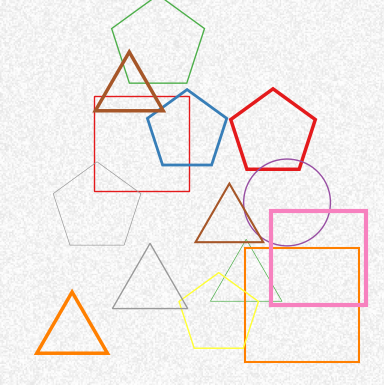[{"shape": "square", "thickness": 1, "radius": 0.62, "center": [0.367, 0.628]}, {"shape": "pentagon", "thickness": 2.5, "radius": 0.58, "center": [0.709, 0.654]}, {"shape": "pentagon", "thickness": 2, "radius": 0.54, "center": [0.486, 0.659]}, {"shape": "triangle", "thickness": 0.5, "radius": 0.54, "center": [0.639, 0.271]}, {"shape": "pentagon", "thickness": 1, "radius": 0.63, "center": [0.411, 0.887]}, {"shape": "circle", "thickness": 1, "radius": 0.56, "center": [0.746, 0.474]}, {"shape": "square", "thickness": 1.5, "radius": 0.74, "center": [0.785, 0.208]}, {"shape": "triangle", "thickness": 2.5, "radius": 0.53, "center": [0.187, 0.136]}, {"shape": "pentagon", "thickness": 1, "radius": 0.54, "center": [0.568, 0.183]}, {"shape": "triangle", "thickness": 1.5, "radius": 0.51, "center": [0.596, 0.422]}, {"shape": "triangle", "thickness": 2.5, "radius": 0.51, "center": [0.336, 0.763]}, {"shape": "square", "thickness": 3, "radius": 0.62, "center": [0.827, 0.33]}, {"shape": "triangle", "thickness": 1, "radius": 0.56, "center": [0.39, 0.255]}, {"shape": "pentagon", "thickness": 0.5, "radius": 0.6, "center": [0.252, 0.46]}]